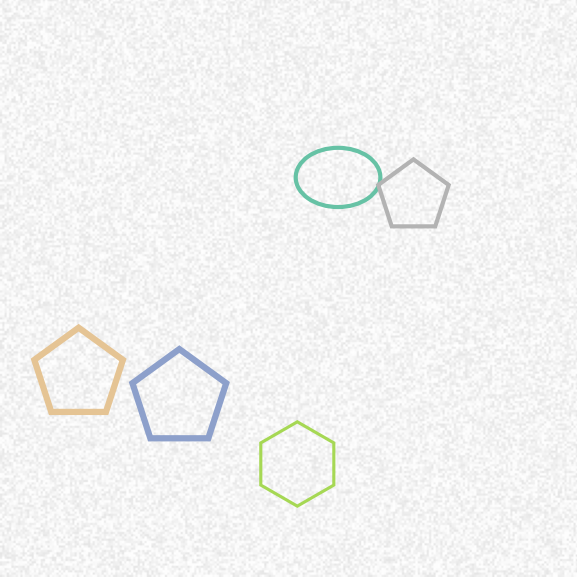[{"shape": "oval", "thickness": 2, "radius": 0.37, "center": [0.585, 0.692]}, {"shape": "pentagon", "thickness": 3, "radius": 0.43, "center": [0.311, 0.309]}, {"shape": "hexagon", "thickness": 1.5, "radius": 0.37, "center": [0.515, 0.196]}, {"shape": "pentagon", "thickness": 3, "radius": 0.4, "center": [0.136, 0.351]}, {"shape": "pentagon", "thickness": 2, "radius": 0.32, "center": [0.716, 0.659]}]